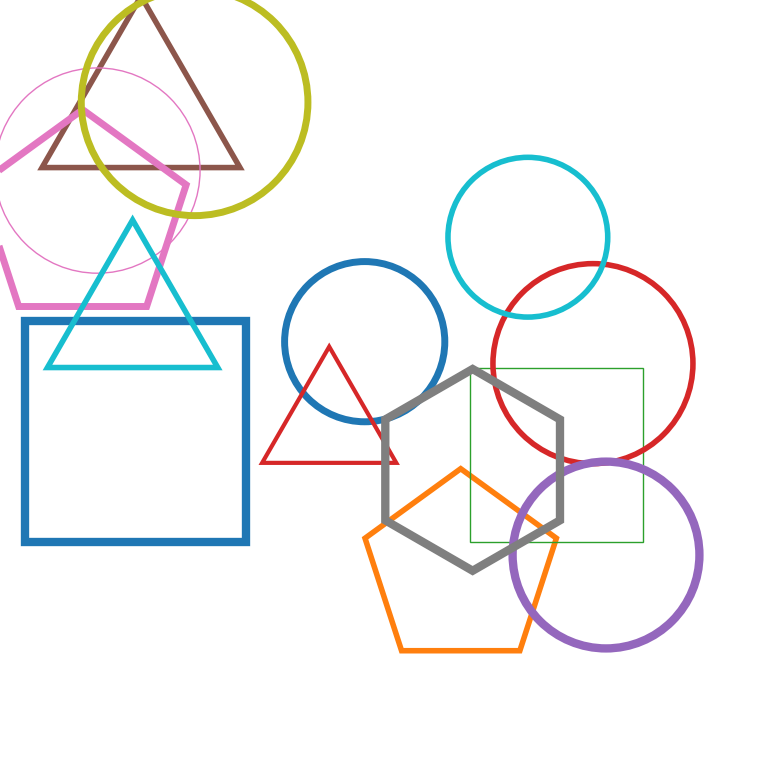[{"shape": "circle", "thickness": 2.5, "radius": 0.52, "center": [0.474, 0.556]}, {"shape": "square", "thickness": 3, "radius": 0.72, "center": [0.176, 0.439]}, {"shape": "pentagon", "thickness": 2, "radius": 0.65, "center": [0.598, 0.261]}, {"shape": "square", "thickness": 0.5, "radius": 0.56, "center": [0.722, 0.409]}, {"shape": "triangle", "thickness": 1.5, "radius": 0.5, "center": [0.428, 0.449]}, {"shape": "circle", "thickness": 2, "radius": 0.65, "center": [0.77, 0.528]}, {"shape": "circle", "thickness": 3, "radius": 0.61, "center": [0.787, 0.279]}, {"shape": "triangle", "thickness": 2, "radius": 0.74, "center": [0.183, 0.857]}, {"shape": "circle", "thickness": 0.5, "radius": 0.67, "center": [0.127, 0.778]}, {"shape": "pentagon", "thickness": 2.5, "radius": 0.71, "center": [0.107, 0.716]}, {"shape": "hexagon", "thickness": 3, "radius": 0.65, "center": [0.614, 0.39]}, {"shape": "circle", "thickness": 2.5, "radius": 0.74, "center": [0.253, 0.867]}, {"shape": "circle", "thickness": 2, "radius": 0.52, "center": [0.686, 0.692]}, {"shape": "triangle", "thickness": 2, "radius": 0.64, "center": [0.172, 0.587]}]